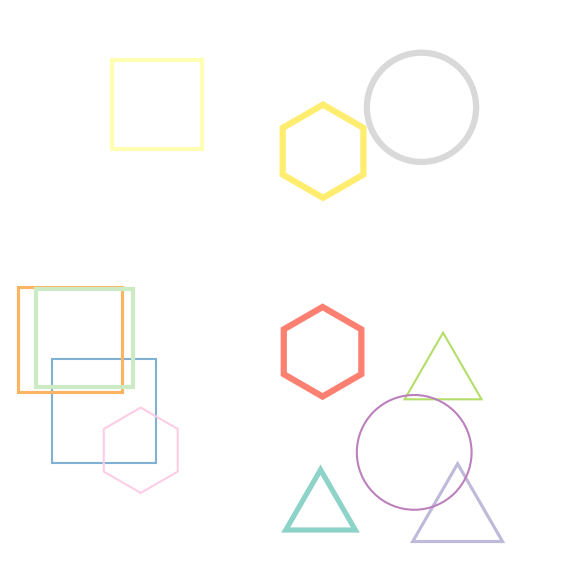[{"shape": "triangle", "thickness": 2.5, "radius": 0.35, "center": [0.555, 0.116]}, {"shape": "square", "thickness": 2, "radius": 0.39, "center": [0.272, 0.818]}, {"shape": "triangle", "thickness": 1.5, "radius": 0.45, "center": [0.792, 0.106]}, {"shape": "hexagon", "thickness": 3, "radius": 0.39, "center": [0.559, 0.39]}, {"shape": "square", "thickness": 1, "radius": 0.45, "center": [0.18, 0.288]}, {"shape": "square", "thickness": 1.5, "radius": 0.45, "center": [0.121, 0.411]}, {"shape": "triangle", "thickness": 1, "radius": 0.38, "center": [0.767, 0.346]}, {"shape": "hexagon", "thickness": 1, "radius": 0.37, "center": [0.244, 0.219]}, {"shape": "circle", "thickness": 3, "radius": 0.47, "center": [0.73, 0.813]}, {"shape": "circle", "thickness": 1, "radius": 0.5, "center": [0.717, 0.216]}, {"shape": "square", "thickness": 2, "radius": 0.42, "center": [0.147, 0.414]}, {"shape": "hexagon", "thickness": 3, "radius": 0.4, "center": [0.559, 0.737]}]